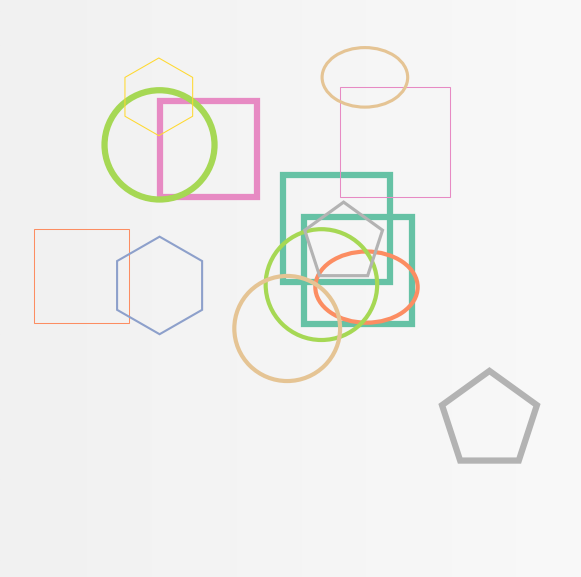[{"shape": "square", "thickness": 3, "radius": 0.46, "center": [0.579, 0.603]}, {"shape": "square", "thickness": 3, "radius": 0.46, "center": [0.617, 0.531]}, {"shape": "oval", "thickness": 2, "radius": 0.44, "center": [0.631, 0.502]}, {"shape": "square", "thickness": 0.5, "radius": 0.41, "center": [0.14, 0.522]}, {"shape": "hexagon", "thickness": 1, "radius": 0.42, "center": [0.275, 0.505]}, {"shape": "square", "thickness": 0.5, "radius": 0.47, "center": [0.679, 0.754]}, {"shape": "square", "thickness": 3, "radius": 0.42, "center": [0.358, 0.741]}, {"shape": "circle", "thickness": 2, "radius": 0.48, "center": [0.553, 0.506]}, {"shape": "circle", "thickness": 3, "radius": 0.47, "center": [0.274, 0.748]}, {"shape": "hexagon", "thickness": 0.5, "radius": 0.34, "center": [0.273, 0.831]}, {"shape": "circle", "thickness": 2, "radius": 0.45, "center": [0.494, 0.43]}, {"shape": "oval", "thickness": 1.5, "radius": 0.37, "center": [0.628, 0.865]}, {"shape": "pentagon", "thickness": 1.5, "radius": 0.35, "center": [0.591, 0.579]}, {"shape": "pentagon", "thickness": 3, "radius": 0.43, "center": [0.842, 0.271]}]